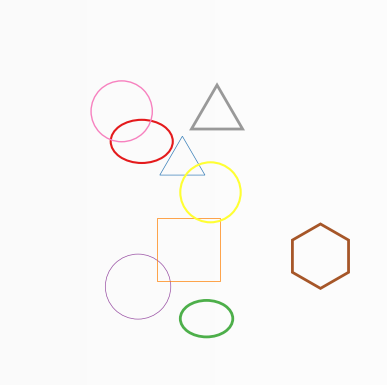[{"shape": "oval", "thickness": 1.5, "radius": 0.4, "center": [0.366, 0.633]}, {"shape": "triangle", "thickness": 0.5, "radius": 0.34, "center": [0.471, 0.579]}, {"shape": "oval", "thickness": 2, "radius": 0.34, "center": [0.533, 0.172]}, {"shape": "circle", "thickness": 0.5, "radius": 0.42, "center": [0.356, 0.256]}, {"shape": "square", "thickness": 0.5, "radius": 0.41, "center": [0.485, 0.353]}, {"shape": "circle", "thickness": 1.5, "radius": 0.39, "center": [0.543, 0.501]}, {"shape": "hexagon", "thickness": 2, "radius": 0.42, "center": [0.827, 0.335]}, {"shape": "circle", "thickness": 1, "radius": 0.4, "center": [0.314, 0.711]}, {"shape": "triangle", "thickness": 2, "radius": 0.38, "center": [0.56, 0.703]}]